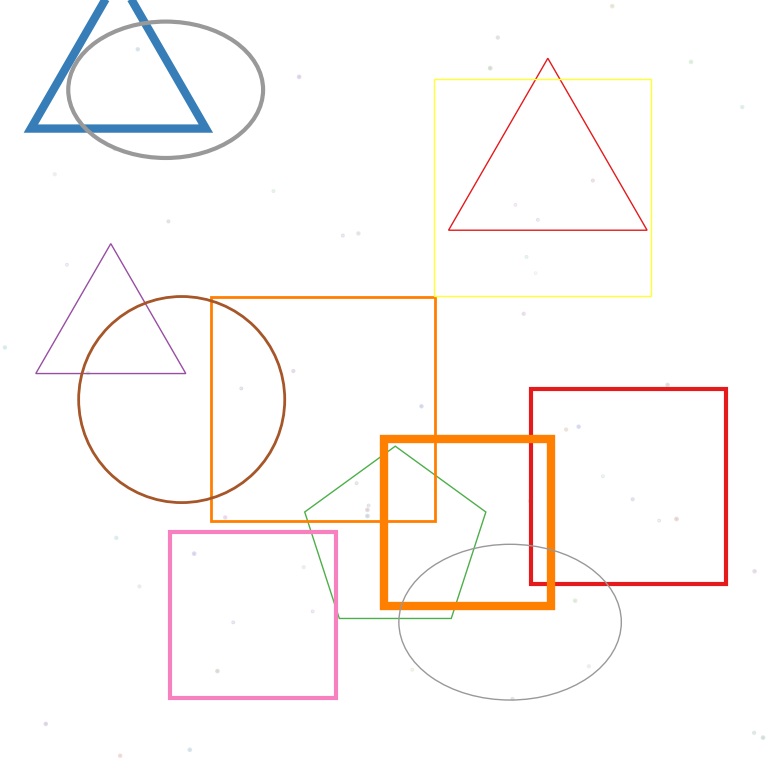[{"shape": "triangle", "thickness": 0.5, "radius": 0.74, "center": [0.711, 0.775]}, {"shape": "square", "thickness": 1.5, "radius": 0.63, "center": [0.816, 0.368]}, {"shape": "triangle", "thickness": 3, "radius": 0.66, "center": [0.154, 0.899]}, {"shape": "pentagon", "thickness": 0.5, "radius": 0.62, "center": [0.513, 0.297]}, {"shape": "triangle", "thickness": 0.5, "radius": 0.56, "center": [0.144, 0.571]}, {"shape": "square", "thickness": 3, "radius": 0.54, "center": [0.607, 0.321]}, {"shape": "square", "thickness": 1, "radius": 0.73, "center": [0.419, 0.469]}, {"shape": "square", "thickness": 0.5, "radius": 0.7, "center": [0.705, 0.757]}, {"shape": "circle", "thickness": 1, "radius": 0.67, "center": [0.236, 0.481]}, {"shape": "square", "thickness": 1.5, "radius": 0.54, "center": [0.329, 0.201]}, {"shape": "oval", "thickness": 0.5, "radius": 0.72, "center": [0.662, 0.192]}, {"shape": "oval", "thickness": 1.5, "radius": 0.63, "center": [0.215, 0.883]}]